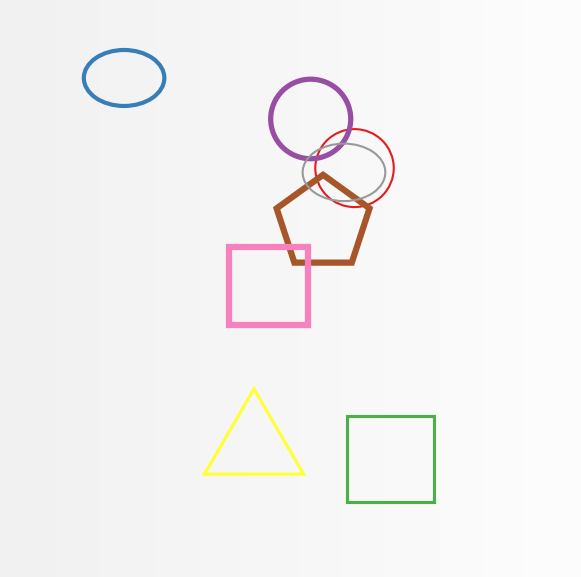[{"shape": "circle", "thickness": 1, "radius": 0.34, "center": [0.61, 0.708]}, {"shape": "oval", "thickness": 2, "radius": 0.35, "center": [0.213, 0.864]}, {"shape": "square", "thickness": 1.5, "radius": 0.37, "center": [0.671, 0.205]}, {"shape": "circle", "thickness": 2.5, "radius": 0.34, "center": [0.535, 0.793]}, {"shape": "triangle", "thickness": 1.5, "radius": 0.49, "center": [0.437, 0.227]}, {"shape": "pentagon", "thickness": 3, "radius": 0.42, "center": [0.556, 0.612]}, {"shape": "square", "thickness": 3, "radius": 0.34, "center": [0.462, 0.504]}, {"shape": "oval", "thickness": 1, "radius": 0.36, "center": [0.592, 0.701]}]